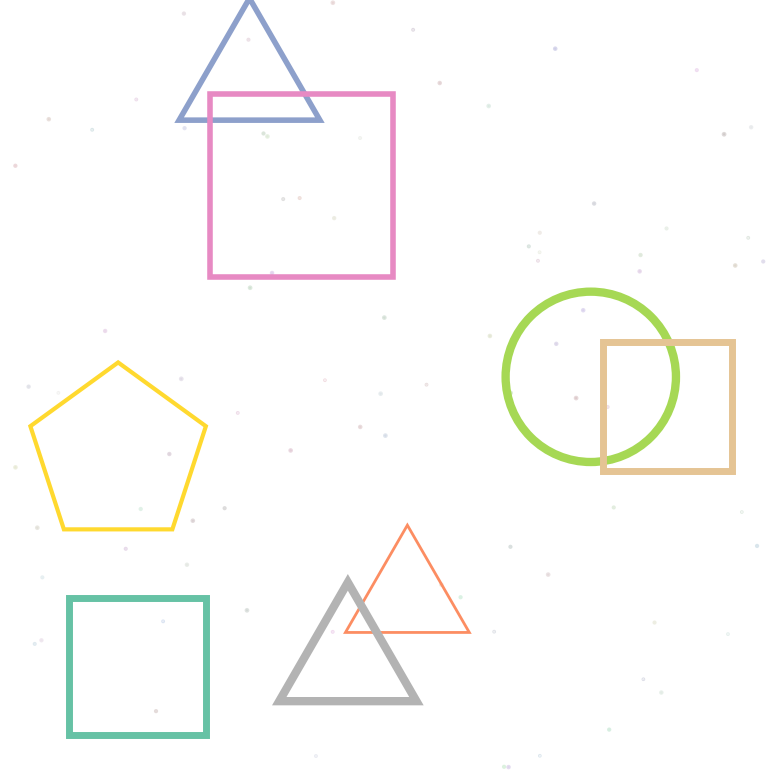[{"shape": "square", "thickness": 2.5, "radius": 0.45, "center": [0.179, 0.135]}, {"shape": "triangle", "thickness": 1, "radius": 0.46, "center": [0.529, 0.225]}, {"shape": "triangle", "thickness": 2, "radius": 0.53, "center": [0.324, 0.897]}, {"shape": "square", "thickness": 2, "radius": 0.6, "center": [0.392, 0.759]}, {"shape": "circle", "thickness": 3, "radius": 0.55, "center": [0.767, 0.511]}, {"shape": "pentagon", "thickness": 1.5, "radius": 0.6, "center": [0.153, 0.409]}, {"shape": "square", "thickness": 2.5, "radius": 0.42, "center": [0.867, 0.473]}, {"shape": "triangle", "thickness": 3, "radius": 0.51, "center": [0.452, 0.141]}]